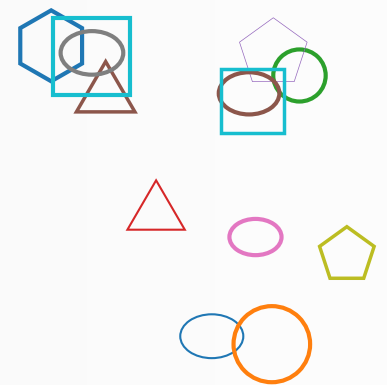[{"shape": "oval", "thickness": 1.5, "radius": 0.41, "center": [0.547, 0.127]}, {"shape": "hexagon", "thickness": 3, "radius": 0.46, "center": [0.132, 0.881]}, {"shape": "circle", "thickness": 3, "radius": 0.49, "center": [0.701, 0.106]}, {"shape": "circle", "thickness": 3, "radius": 0.34, "center": [0.773, 0.804]}, {"shape": "triangle", "thickness": 1.5, "radius": 0.43, "center": [0.403, 0.446]}, {"shape": "pentagon", "thickness": 0.5, "radius": 0.46, "center": [0.705, 0.862]}, {"shape": "oval", "thickness": 3, "radius": 0.39, "center": [0.643, 0.758]}, {"shape": "triangle", "thickness": 2.5, "radius": 0.44, "center": [0.273, 0.753]}, {"shape": "oval", "thickness": 3, "radius": 0.34, "center": [0.659, 0.384]}, {"shape": "oval", "thickness": 3, "radius": 0.4, "center": [0.237, 0.863]}, {"shape": "pentagon", "thickness": 2.5, "radius": 0.37, "center": [0.895, 0.337]}, {"shape": "square", "thickness": 3, "radius": 0.5, "center": [0.237, 0.853]}, {"shape": "square", "thickness": 2.5, "radius": 0.41, "center": [0.651, 0.738]}]